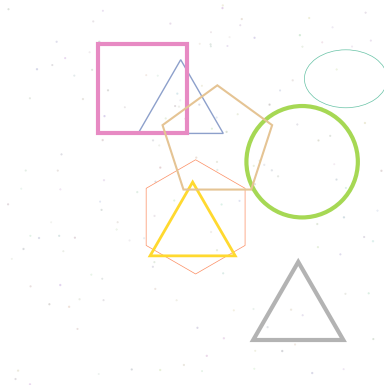[{"shape": "oval", "thickness": 0.5, "radius": 0.54, "center": [0.898, 0.795]}, {"shape": "hexagon", "thickness": 0.5, "radius": 0.74, "center": [0.508, 0.437]}, {"shape": "triangle", "thickness": 1, "radius": 0.64, "center": [0.469, 0.717]}, {"shape": "square", "thickness": 3, "radius": 0.58, "center": [0.37, 0.77]}, {"shape": "circle", "thickness": 3, "radius": 0.72, "center": [0.785, 0.58]}, {"shape": "triangle", "thickness": 2, "radius": 0.64, "center": [0.5, 0.399]}, {"shape": "pentagon", "thickness": 1.5, "radius": 0.75, "center": [0.564, 0.629]}, {"shape": "triangle", "thickness": 3, "radius": 0.68, "center": [0.775, 0.184]}]